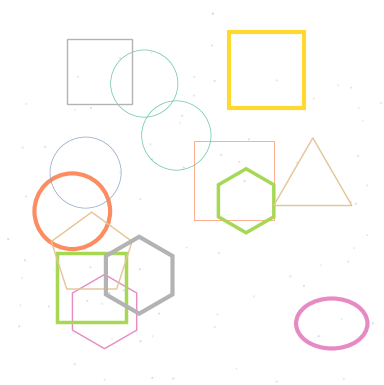[{"shape": "circle", "thickness": 0.5, "radius": 0.44, "center": [0.375, 0.783]}, {"shape": "circle", "thickness": 0.5, "radius": 0.45, "center": [0.458, 0.648]}, {"shape": "square", "thickness": 0.5, "radius": 0.52, "center": [0.609, 0.531]}, {"shape": "circle", "thickness": 3, "radius": 0.49, "center": [0.188, 0.451]}, {"shape": "circle", "thickness": 0.5, "radius": 0.46, "center": [0.222, 0.552]}, {"shape": "oval", "thickness": 3, "radius": 0.46, "center": [0.862, 0.16]}, {"shape": "hexagon", "thickness": 1, "radius": 0.48, "center": [0.272, 0.191]}, {"shape": "hexagon", "thickness": 2.5, "radius": 0.42, "center": [0.639, 0.478]}, {"shape": "square", "thickness": 2.5, "radius": 0.45, "center": [0.237, 0.253]}, {"shape": "square", "thickness": 3, "radius": 0.49, "center": [0.691, 0.818]}, {"shape": "triangle", "thickness": 1, "radius": 0.59, "center": [0.812, 0.525]}, {"shape": "pentagon", "thickness": 1, "radius": 0.55, "center": [0.238, 0.339]}, {"shape": "square", "thickness": 1, "radius": 0.43, "center": [0.258, 0.814]}, {"shape": "hexagon", "thickness": 3, "radius": 0.5, "center": [0.362, 0.285]}]